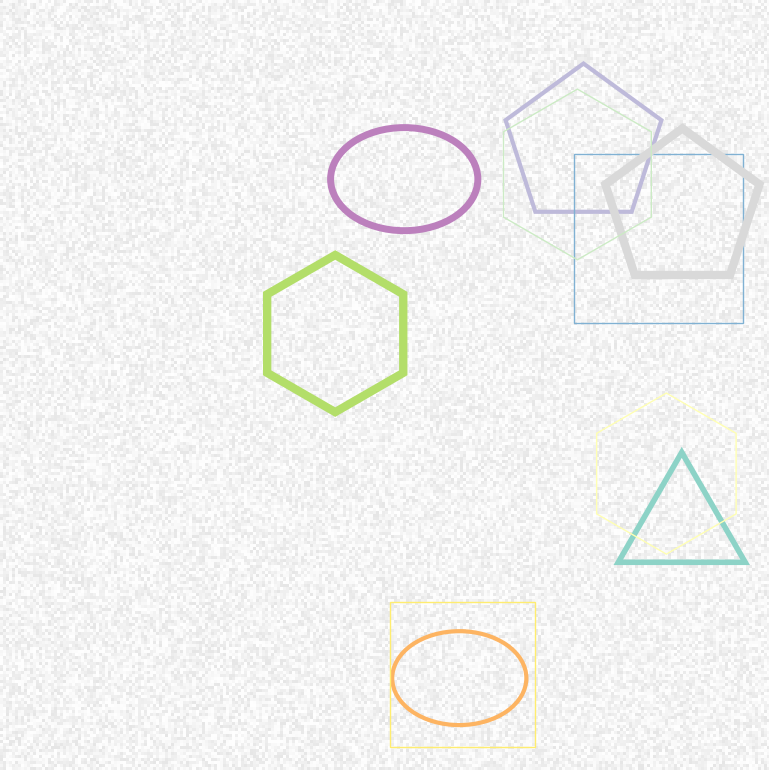[{"shape": "triangle", "thickness": 2, "radius": 0.48, "center": [0.885, 0.317]}, {"shape": "hexagon", "thickness": 0.5, "radius": 0.52, "center": [0.865, 0.385]}, {"shape": "pentagon", "thickness": 1.5, "radius": 0.53, "center": [0.758, 0.811]}, {"shape": "square", "thickness": 0.5, "radius": 0.55, "center": [0.855, 0.69]}, {"shape": "oval", "thickness": 1.5, "radius": 0.44, "center": [0.596, 0.119]}, {"shape": "hexagon", "thickness": 3, "radius": 0.51, "center": [0.435, 0.567]}, {"shape": "pentagon", "thickness": 3, "radius": 0.53, "center": [0.886, 0.728]}, {"shape": "oval", "thickness": 2.5, "radius": 0.48, "center": [0.525, 0.767]}, {"shape": "hexagon", "thickness": 0.5, "radius": 0.55, "center": [0.75, 0.773]}, {"shape": "square", "thickness": 0.5, "radius": 0.47, "center": [0.6, 0.124]}]